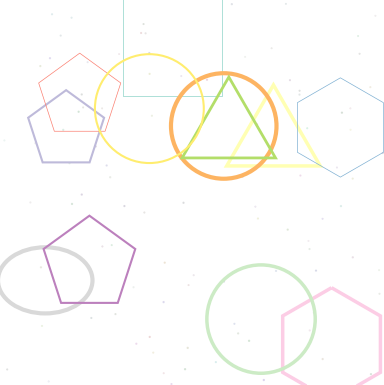[{"shape": "square", "thickness": 0.5, "radius": 0.65, "center": [0.448, 0.881]}, {"shape": "triangle", "thickness": 2.5, "radius": 0.7, "center": [0.71, 0.639]}, {"shape": "pentagon", "thickness": 1.5, "radius": 0.52, "center": [0.172, 0.662]}, {"shape": "pentagon", "thickness": 0.5, "radius": 0.56, "center": [0.207, 0.75]}, {"shape": "hexagon", "thickness": 0.5, "radius": 0.64, "center": [0.884, 0.669]}, {"shape": "circle", "thickness": 3, "radius": 0.69, "center": [0.581, 0.673]}, {"shape": "triangle", "thickness": 2, "radius": 0.7, "center": [0.594, 0.66]}, {"shape": "hexagon", "thickness": 2.5, "radius": 0.73, "center": [0.861, 0.106]}, {"shape": "oval", "thickness": 3, "radius": 0.61, "center": [0.118, 0.272]}, {"shape": "pentagon", "thickness": 1.5, "radius": 0.63, "center": [0.232, 0.315]}, {"shape": "circle", "thickness": 2.5, "radius": 0.7, "center": [0.678, 0.171]}, {"shape": "circle", "thickness": 1.5, "radius": 0.71, "center": [0.388, 0.718]}]